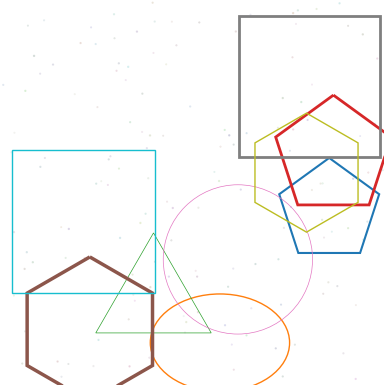[{"shape": "pentagon", "thickness": 1.5, "radius": 0.68, "center": [0.855, 0.453]}, {"shape": "oval", "thickness": 1, "radius": 0.9, "center": [0.571, 0.11]}, {"shape": "triangle", "thickness": 0.5, "radius": 0.87, "center": [0.399, 0.222]}, {"shape": "pentagon", "thickness": 2, "radius": 0.79, "center": [0.866, 0.595]}, {"shape": "hexagon", "thickness": 2.5, "radius": 0.94, "center": [0.233, 0.145]}, {"shape": "circle", "thickness": 0.5, "radius": 0.97, "center": [0.618, 0.326]}, {"shape": "square", "thickness": 2, "radius": 0.92, "center": [0.803, 0.775]}, {"shape": "hexagon", "thickness": 1, "radius": 0.77, "center": [0.796, 0.552]}, {"shape": "square", "thickness": 1, "radius": 0.93, "center": [0.217, 0.425]}]